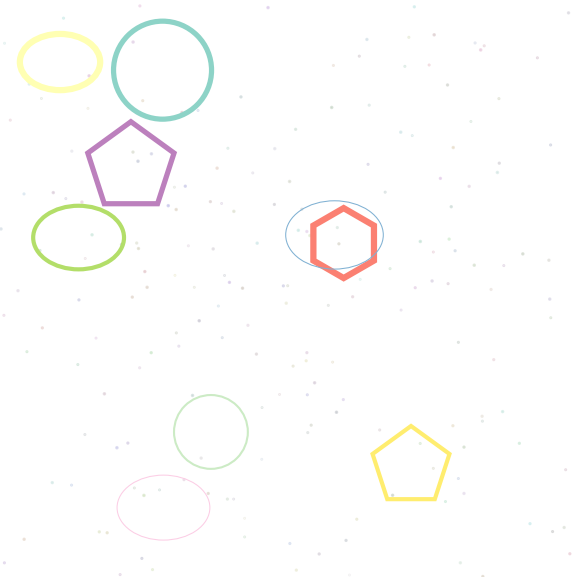[{"shape": "circle", "thickness": 2.5, "radius": 0.42, "center": [0.281, 0.878]}, {"shape": "oval", "thickness": 3, "radius": 0.35, "center": [0.104, 0.892]}, {"shape": "hexagon", "thickness": 3, "radius": 0.3, "center": [0.595, 0.578]}, {"shape": "oval", "thickness": 0.5, "radius": 0.42, "center": [0.579, 0.592]}, {"shape": "oval", "thickness": 2, "radius": 0.39, "center": [0.136, 0.588]}, {"shape": "oval", "thickness": 0.5, "radius": 0.4, "center": [0.283, 0.12]}, {"shape": "pentagon", "thickness": 2.5, "radius": 0.39, "center": [0.227, 0.71]}, {"shape": "circle", "thickness": 1, "radius": 0.32, "center": [0.365, 0.251]}, {"shape": "pentagon", "thickness": 2, "radius": 0.35, "center": [0.712, 0.191]}]